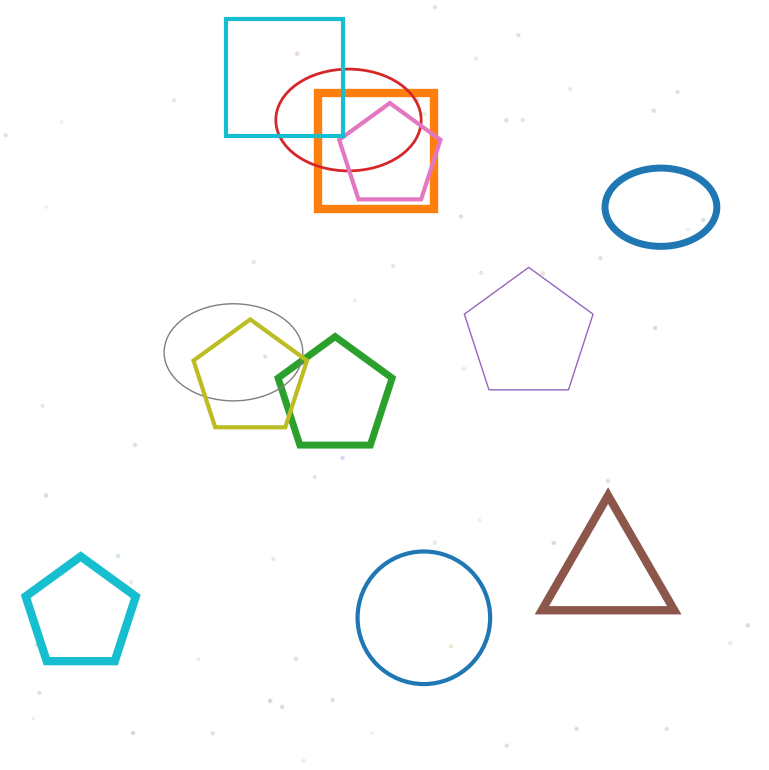[{"shape": "oval", "thickness": 2.5, "radius": 0.36, "center": [0.858, 0.731]}, {"shape": "circle", "thickness": 1.5, "radius": 0.43, "center": [0.55, 0.198]}, {"shape": "square", "thickness": 3, "radius": 0.38, "center": [0.488, 0.804]}, {"shape": "pentagon", "thickness": 2.5, "radius": 0.39, "center": [0.435, 0.485]}, {"shape": "oval", "thickness": 1, "radius": 0.47, "center": [0.453, 0.844]}, {"shape": "pentagon", "thickness": 0.5, "radius": 0.44, "center": [0.687, 0.565]}, {"shape": "triangle", "thickness": 3, "radius": 0.5, "center": [0.79, 0.257]}, {"shape": "pentagon", "thickness": 1.5, "radius": 0.35, "center": [0.506, 0.797]}, {"shape": "oval", "thickness": 0.5, "radius": 0.45, "center": [0.303, 0.542]}, {"shape": "pentagon", "thickness": 1.5, "radius": 0.39, "center": [0.325, 0.508]}, {"shape": "pentagon", "thickness": 3, "radius": 0.38, "center": [0.105, 0.202]}, {"shape": "square", "thickness": 1.5, "radius": 0.38, "center": [0.37, 0.899]}]